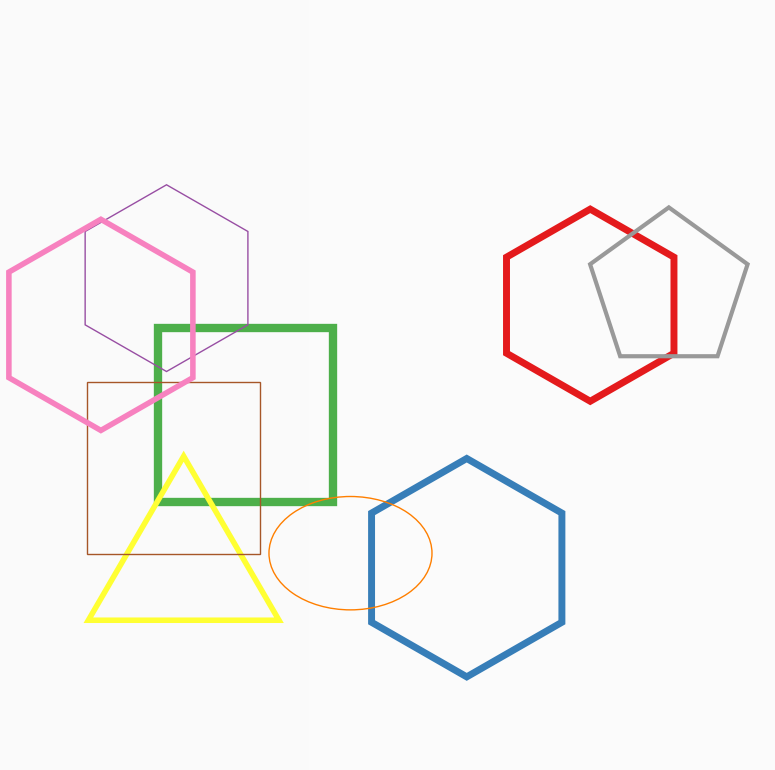[{"shape": "hexagon", "thickness": 2.5, "radius": 0.62, "center": [0.762, 0.604]}, {"shape": "hexagon", "thickness": 2.5, "radius": 0.71, "center": [0.602, 0.263]}, {"shape": "square", "thickness": 3, "radius": 0.56, "center": [0.317, 0.461]}, {"shape": "hexagon", "thickness": 0.5, "radius": 0.61, "center": [0.215, 0.639]}, {"shape": "oval", "thickness": 0.5, "radius": 0.53, "center": [0.452, 0.282]}, {"shape": "triangle", "thickness": 2, "radius": 0.71, "center": [0.237, 0.265]}, {"shape": "square", "thickness": 0.5, "radius": 0.56, "center": [0.224, 0.392]}, {"shape": "hexagon", "thickness": 2, "radius": 0.69, "center": [0.13, 0.578]}, {"shape": "pentagon", "thickness": 1.5, "radius": 0.53, "center": [0.863, 0.624]}]